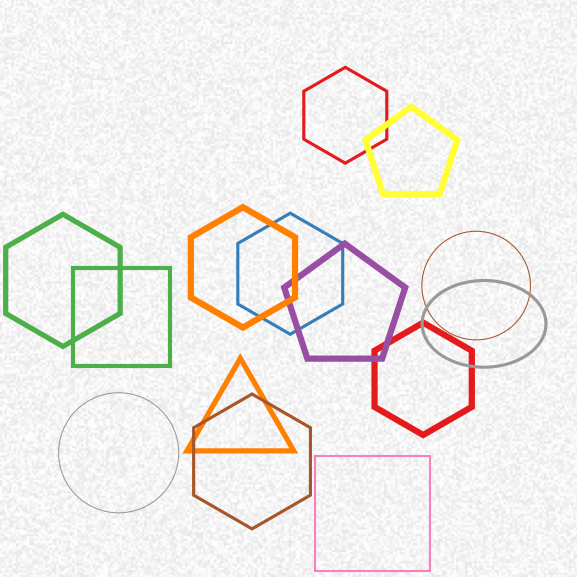[{"shape": "hexagon", "thickness": 3, "radius": 0.49, "center": [0.733, 0.343]}, {"shape": "hexagon", "thickness": 1.5, "radius": 0.41, "center": [0.598, 0.8]}, {"shape": "hexagon", "thickness": 1.5, "radius": 0.52, "center": [0.503, 0.525]}, {"shape": "hexagon", "thickness": 2.5, "radius": 0.57, "center": [0.109, 0.514]}, {"shape": "square", "thickness": 2, "radius": 0.42, "center": [0.211, 0.45]}, {"shape": "pentagon", "thickness": 3, "radius": 0.55, "center": [0.597, 0.467]}, {"shape": "triangle", "thickness": 2.5, "radius": 0.53, "center": [0.416, 0.272]}, {"shape": "hexagon", "thickness": 3, "radius": 0.52, "center": [0.421, 0.536]}, {"shape": "pentagon", "thickness": 3, "radius": 0.42, "center": [0.712, 0.731]}, {"shape": "circle", "thickness": 0.5, "radius": 0.47, "center": [0.825, 0.505]}, {"shape": "hexagon", "thickness": 1.5, "radius": 0.58, "center": [0.436, 0.2]}, {"shape": "square", "thickness": 1, "radius": 0.5, "center": [0.645, 0.11]}, {"shape": "oval", "thickness": 1.5, "radius": 0.54, "center": [0.838, 0.438]}, {"shape": "circle", "thickness": 0.5, "radius": 0.52, "center": [0.205, 0.215]}]